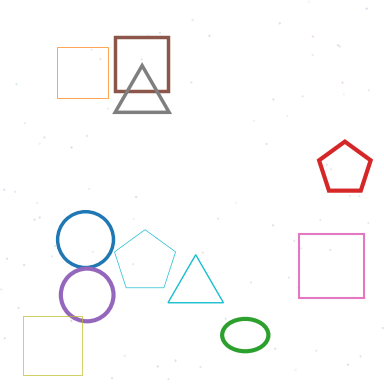[{"shape": "circle", "thickness": 2.5, "radius": 0.36, "center": [0.222, 0.378]}, {"shape": "square", "thickness": 0.5, "radius": 0.33, "center": [0.215, 0.811]}, {"shape": "oval", "thickness": 3, "radius": 0.3, "center": [0.637, 0.13]}, {"shape": "pentagon", "thickness": 3, "radius": 0.35, "center": [0.896, 0.562]}, {"shape": "circle", "thickness": 3, "radius": 0.34, "center": [0.226, 0.234]}, {"shape": "square", "thickness": 2.5, "radius": 0.35, "center": [0.368, 0.834]}, {"shape": "square", "thickness": 1.5, "radius": 0.42, "center": [0.861, 0.309]}, {"shape": "triangle", "thickness": 2.5, "radius": 0.4, "center": [0.369, 0.749]}, {"shape": "square", "thickness": 0.5, "radius": 0.39, "center": [0.137, 0.103]}, {"shape": "pentagon", "thickness": 0.5, "radius": 0.42, "center": [0.377, 0.32]}, {"shape": "triangle", "thickness": 1, "radius": 0.42, "center": [0.508, 0.255]}]